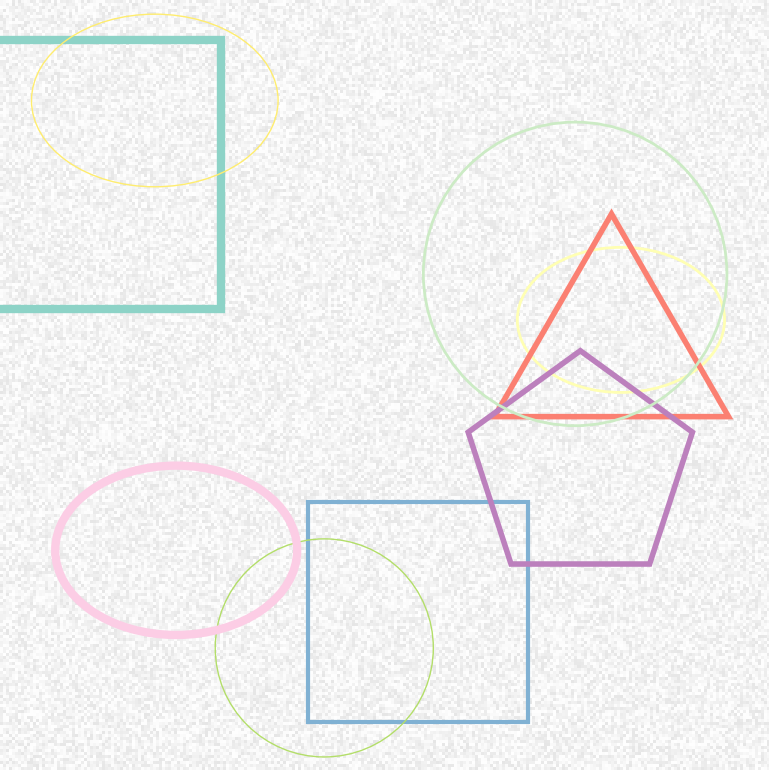[{"shape": "square", "thickness": 3, "radius": 0.87, "center": [0.112, 0.774]}, {"shape": "oval", "thickness": 1, "radius": 0.67, "center": [0.806, 0.585]}, {"shape": "triangle", "thickness": 2, "radius": 0.88, "center": [0.794, 0.547]}, {"shape": "square", "thickness": 1.5, "radius": 0.71, "center": [0.543, 0.205]}, {"shape": "circle", "thickness": 0.5, "radius": 0.71, "center": [0.421, 0.159]}, {"shape": "oval", "thickness": 3, "radius": 0.79, "center": [0.229, 0.285]}, {"shape": "pentagon", "thickness": 2, "radius": 0.77, "center": [0.754, 0.391]}, {"shape": "circle", "thickness": 1, "radius": 0.99, "center": [0.747, 0.644]}, {"shape": "oval", "thickness": 0.5, "radius": 0.8, "center": [0.201, 0.87]}]